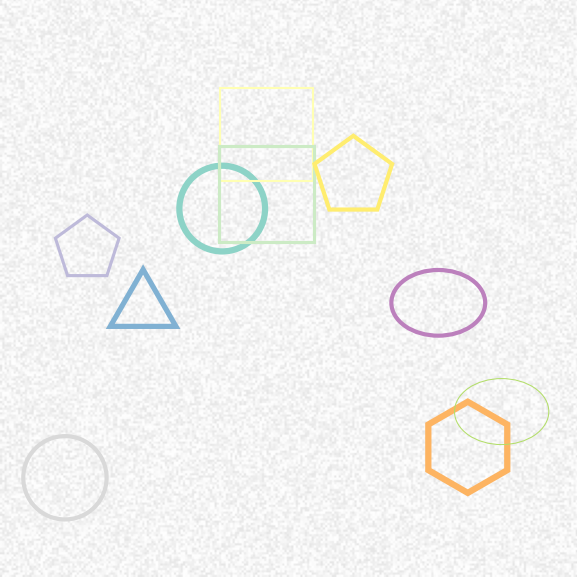[{"shape": "circle", "thickness": 3, "radius": 0.37, "center": [0.385, 0.638]}, {"shape": "square", "thickness": 1, "radius": 0.4, "center": [0.461, 0.766]}, {"shape": "pentagon", "thickness": 1.5, "radius": 0.29, "center": [0.151, 0.569]}, {"shape": "triangle", "thickness": 2.5, "radius": 0.33, "center": [0.248, 0.467]}, {"shape": "hexagon", "thickness": 3, "radius": 0.39, "center": [0.81, 0.225]}, {"shape": "oval", "thickness": 0.5, "radius": 0.41, "center": [0.869, 0.286]}, {"shape": "circle", "thickness": 2, "radius": 0.36, "center": [0.112, 0.172]}, {"shape": "oval", "thickness": 2, "radius": 0.41, "center": [0.759, 0.475]}, {"shape": "square", "thickness": 1.5, "radius": 0.41, "center": [0.462, 0.663]}, {"shape": "pentagon", "thickness": 2, "radius": 0.35, "center": [0.612, 0.693]}]